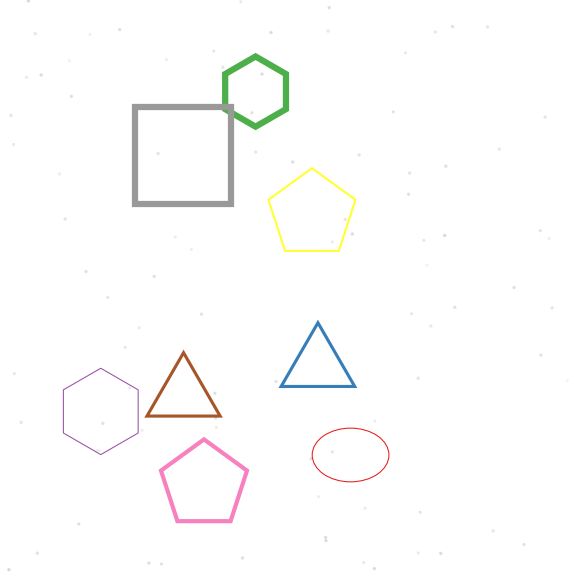[{"shape": "oval", "thickness": 0.5, "radius": 0.33, "center": [0.607, 0.211]}, {"shape": "triangle", "thickness": 1.5, "radius": 0.37, "center": [0.551, 0.367]}, {"shape": "hexagon", "thickness": 3, "radius": 0.3, "center": [0.443, 0.841]}, {"shape": "hexagon", "thickness": 0.5, "radius": 0.37, "center": [0.174, 0.287]}, {"shape": "pentagon", "thickness": 1, "radius": 0.4, "center": [0.54, 0.629]}, {"shape": "triangle", "thickness": 1.5, "radius": 0.37, "center": [0.318, 0.315]}, {"shape": "pentagon", "thickness": 2, "radius": 0.39, "center": [0.353, 0.16]}, {"shape": "square", "thickness": 3, "radius": 0.42, "center": [0.316, 0.73]}]